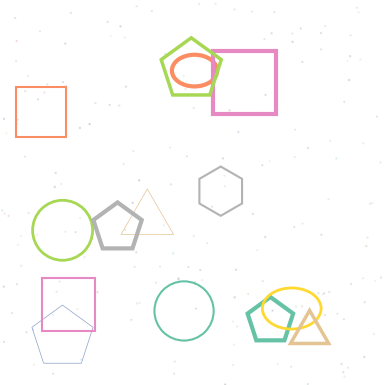[{"shape": "pentagon", "thickness": 3, "radius": 0.31, "center": [0.702, 0.166]}, {"shape": "circle", "thickness": 1.5, "radius": 0.38, "center": [0.478, 0.192]}, {"shape": "oval", "thickness": 3, "radius": 0.29, "center": [0.505, 0.817]}, {"shape": "square", "thickness": 1.5, "radius": 0.33, "center": [0.107, 0.708]}, {"shape": "pentagon", "thickness": 0.5, "radius": 0.42, "center": [0.162, 0.124]}, {"shape": "square", "thickness": 3, "radius": 0.41, "center": [0.635, 0.786]}, {"shape": "square", "thickness": 1.5, "radius": 0.34, "center": [0.177, 0.209]}, {"shape": "pentagon", "thickness": 2.5, "radius": 0.41, "center": [0.497, 0.82]}, {"shape": "circle", "thickness": 2, "radius": 0.39, "center": [0.163, 0.402]}, {"shape": "oval", "thickness": 2, "radius": 0.38, "center": [0.758, 0.199]}, {"shape": "triangle", "thickness": 0.5, "radius": 0.39, "center": [0.383, 0.43]}, {"shape": "triangle", "thickness": 2.5, "radius": 0.29, "center": [0.804, 0.136]}, {"shape": "hexagon", "thickness": 1.5, "radius": 0.32, "center": [0.573, 0.503]}, {"shape": "pentagon", "thickness": 3, "radius": 0.33, "center": [0.305, 0.408]}]